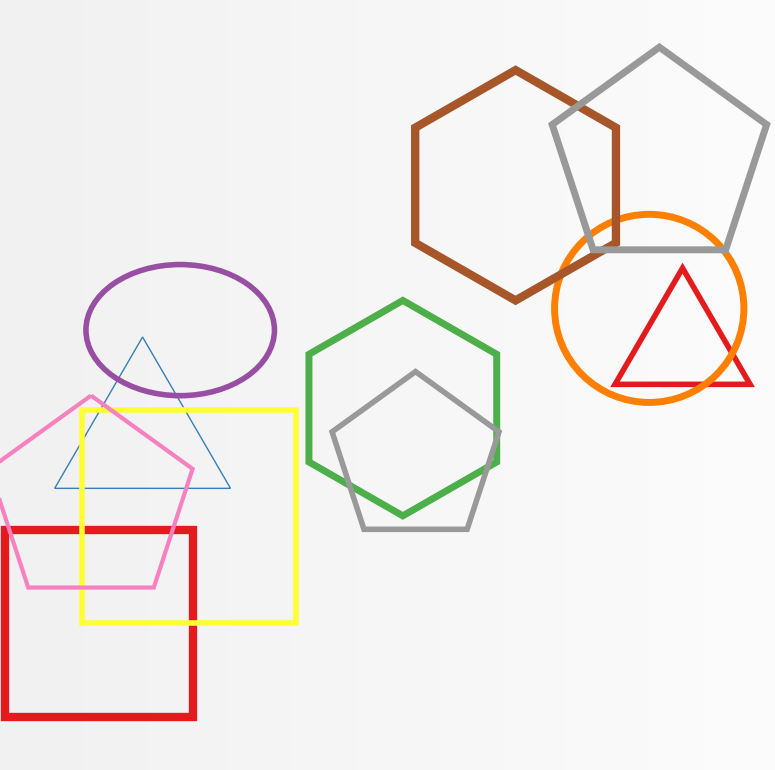[{"shape": "triangle", "thickness": 2, "radius": 0.5, "center": [0.881, 0.551]}, {"shape": "square", "thickness": 3, "radius": 0.6, "center": [0.128, 0.19]}, {"shape": "triangle", "thickness": 0.5, "radius": 0.65, "center": [0.184, 0.431]}, {"shape": "hexagon", "thickness": 2.5, "radius": 0.7, "center": [0.52, 0.47]}, {"shape": "oval", "thickness": 2, "radius": 0.61, "center": [0.233, 0.571]}, {"shape": "circle", "thickness": 2.5, "radius": 0.61, "center": [0.838, 0.6]}, {"shape": "square", "thickness": 2, "radius": 0.69, "center": [0.243, 0.33]}, {"shape": "hexagon", "thickness": 3, "radius": 0.75, "center": [0.665, 0.759]}, {"shape": "pentagon", "thickness": 1.5, "radius": 0.69, "center": [0.117, 0.348]}, {"shape": "pentagon", "thickness": 2, "radius": 0.57, "center": [0.536, 0.404]}, {"shape": "pentagon", "thickness": 2.5, "radius": 0.73, "center": [0.851, 0.793]}]